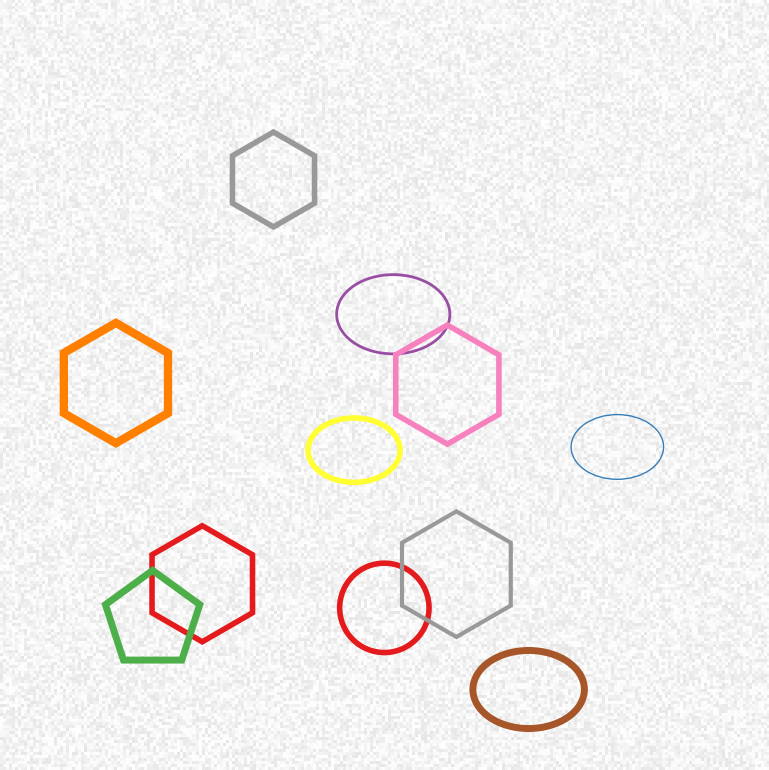[{"shape": "hexagon", "thickness": 2, "radius": 0.38, "center": [0.263, 0.242]}, {"shape": "circle", "thickness": 2, "radius": 0.29, "center": [0.499, 0.211]}, {"shape": "oval", "thickness": 0.5, "radius": 0.3, "center": [0.802, 0.42]}, {"shape": "pentagon", "thickness": 2.5, "radius": 0.32, "center": [0.198, 0.195]}, {"shape": "oval", "thickness": 1, "radius": 0.37, "center": [0.511, 0.592]}, {"shape": "hexagon", "thickness": 3, "radius": 0.39, "center": [0.151, 0.503]}, {"shape": "oval", "thickness": 2, "radius": 0.3, "center": [0.46, 0.415]}, {"shape": "oval", "thickness": 2.5, "radius": 0.36, "center": [0.687, 0.105]}, {"shape": "hexagon", "thickness": 2, "radius": 0.39, "center": [0.581, 0.501]}, {"shape": "hexagon", "thickness": 2, "radius": 0.31, "center": [0.355, 0.767]}, {"shape": "hexagon", "thickness": 1.5, "radius": 0.41, "center": [0.593, 0.254]}]